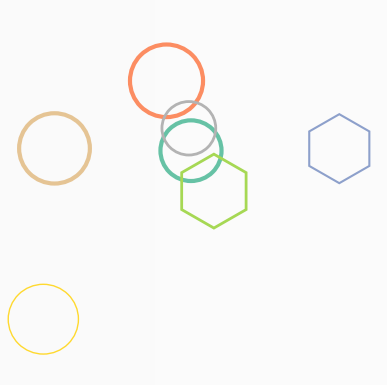[{"shape": "circle", "thickness": 3, "radius": 0.39, "center": [0.493, 0.609]}, {"shape": "circle", "thickness": 3, "radius": 0.47, "center": [0.43, 0.79]}, {"shape": "hexagon", "thickness": 1.5, "radius": 0.45, "center": [0.876, 0.614]}, {"shape": "hexagon", "thickness": 2, "radius": 0.48, "center": [0.552, 0.504]}, {"shape": "circle", "thickness": 1, "radius": 0.45, "center": [0.112, 0.171]}, {"shape": "circle", "thickness": 3, "radius": 0.46, "center": [0.141, 0.615]}, {"shape": "circle", "thickness": 2, "radius": 0.35, "center": [0.487, 0.667]}]